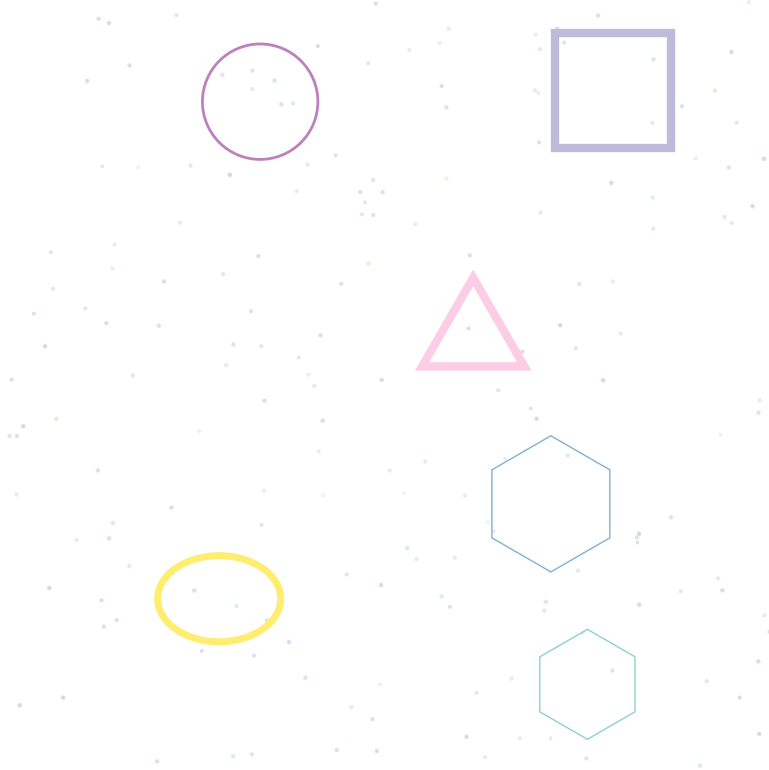[{"shape": "hexagon", "thickness": 0.5, "radius": 0.36, "center": [0.763, 0.111]}, {"shape": "square", "thickness": 3, "radius": 0.38, "center": [0.796, 0.882]}, {"shape": "hexagon", "thickness": 0.5, "radius": 0.44, "center": [0.715, 0.346]}, {"shape": "triangle", "thickness": 3, "radius": 0.38, "center": [0.615, 0.562]}, {"shape": "circle", "thickness": 1, "radius": 0.37, "center": [0.338, 0.868]}, {"shape": "oval", "thickness": 2.5, "radius": 0.4, "center": [0.285, 0.222]}]